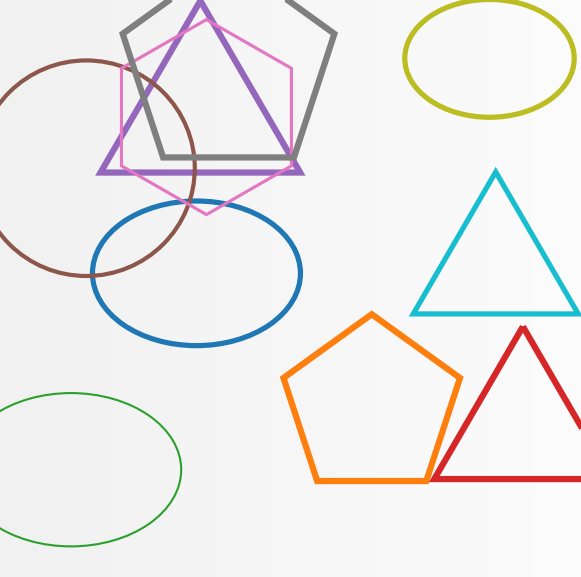[{"shape": "oval", "thickness": 2.5, "radius": 0.89, "center": [0.338, 0.526]}, {"shape": "pentagon", "thickness": 3, "radius": 0.8, "center": [0.64, 0.295]}, {"shape": "oval", "thickness": 1, "radius": 0.95, "center": [0.122, 0.186]}, {"shape": "triangle", "thickness": 3, "radius": 0.88, "center": [0.9, 0.258]}, {"shape": "triangle", "thickness": 3, "radius": 0.99, "center": [0.345, 0.799]}, {"shape": "circle", "thickness": 2, "radius": 0.93, "center": [0.148, 0.708]}, {"shape": "hexagon", "thickness": 1.5, "radius": 0.84, "center": [0.355, 0.796]}, {"shape": "pentagon", "thickness": 3, "radius": 0.96, "center": [0.393, 0.881]}, {"shape": "oval", "thickness": 2.5, "radius": 0.73, "center": [0.842, 0.898]}, {"shape": "triangle", "thickness": 2.5, "radius": 0.82, "center": [0.853, 0.537]}]